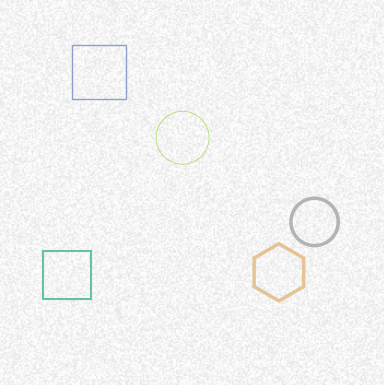[{"shape": "square", "thickness": 1.5, "radius": 0.31, "center": [0.174, 0.286]}, {"shape": "square", "thickness": 1, "radius": 0.35, "center": [0.257, 0.812]}, {"shape": "circle", "thickness": 0.5, "radius": 0.34, "center": [0.474, 0.642]}, {"shape": "hexagon", "thickness": 2.5, "radius": 0.37, "center": [0.724, 0.293]}, {"shape": "circle", "thickness": 2.5, "radius": 0.31, "center": [0.817, 0.424]}]